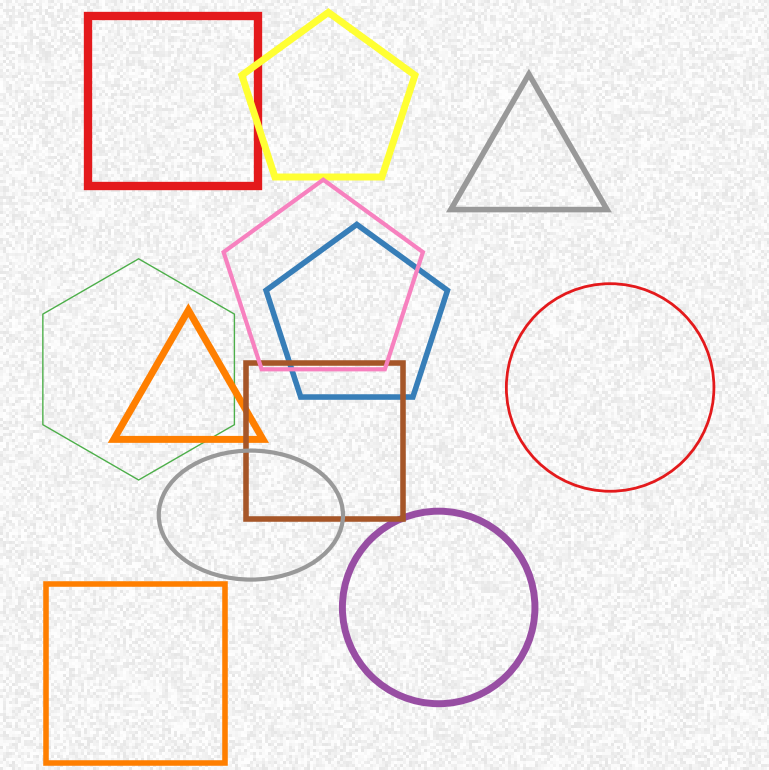[{"shape": "circle", "thickness": 1, "radius": 0.67, "center": [0.792, 0.497]}, {"shape": "square", "thickness": 3, "radius": 0.55, "center": [0.224, 0.869]}, {"shape": "pentagon", "thickness": 2, "radius": 0.62, "center": [0.463, 0.585]}, {"shape": "hexagon", "thickness": 0.5, "radius": 0.72, "center": [0.18, 0.52]}, {"shape": "circle", "thickness": 2.5, "radius": 0.63, "center": [0.57, 0.211]}, {"shape": "square", "thickness": 2, "radius": 0.58, "center": [0.176, 0.126]}, {"shape": "triangle", "thickness": 2.5, "radius": 0.56, "center": [0.245, 0.485]}, {"shape": "pentagon", "thickness": 2.5, "radius": 0.59, "center": [0.426, 0.866]}, {"shape": "square", "thickness": 2, "radius": 0.51, "center": [0.421, 0.427]}, {"shape": "pentagon", "thickness": 1.5, "radius": 0.68, "center": [0.42, 0.631]}, {"shape": "oval", "thickness": 1.5, "radius": 0.6, "center": [0.326, 0.331]}, {"shape": "triangle", "thickness": 2, "radius": 0.59, "center": [0.687, 0.786]}]